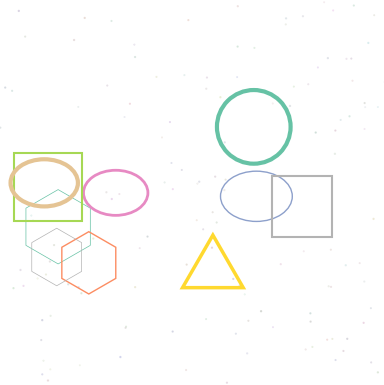[{"shape": "circle", "thickness": 3, "radius": 0.48, "center": [0.659, 0.67]}, {"shape": "hexagon", "thickness": 0.5, "radius": 0.48, "center": [0.151, 0.411]}, {"shape": "hexagon", "thickness": 1, "radius": 0.4, "center": [0.231, 0.317]}, {"shape": "oval", "thickness": 1, "radius": 0.47, "center": [0.666, 0.49]}, {"shape": "oval", "thickness": 2, "radius": 0.42, "center": [0.301, 0.499]}, {"shape": "square", "thickness": 1.5, "radius": 0.44, "center": [0.125, 0.513]}, {"shape": "triangle", "thickness": 2.5, "radius": 0.45, "center": [0.553, 0.298]}, {"shape": "oval", "thickness": 3, "radius": 0.44, "center": [0.115, 0.525]}, {"shape": "square", "thickness": 1.5, "radius": 0.39, "center": [0.784, 0.464]}, {"shape": "hexagon", "thickness": 0.5, "radius": 0.37, "center": [0.147, 0.332]}]